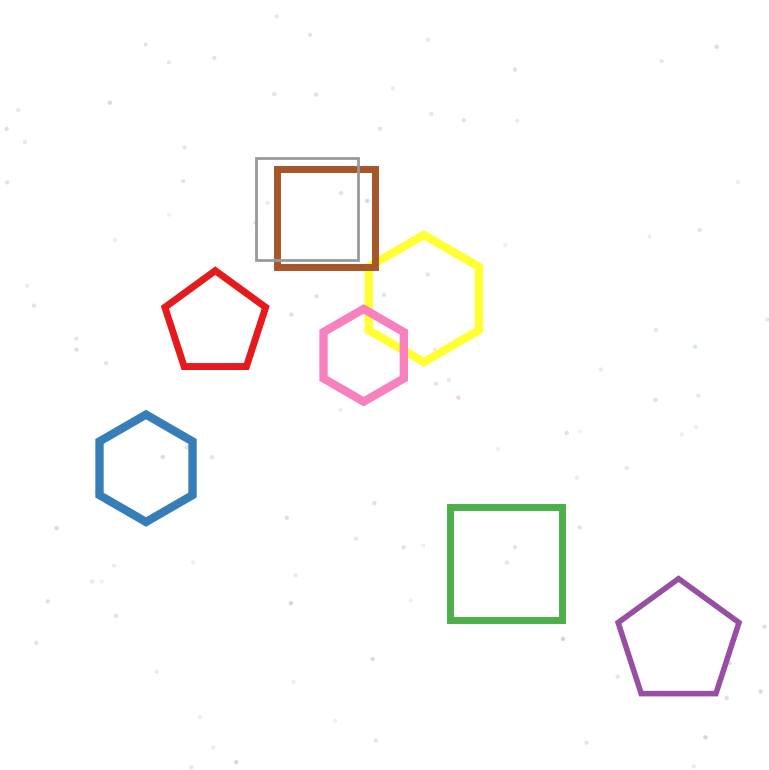[{"shape": "pentagon", "thickness": 2.5, "radius": 0.34, "center": [0.28, 0.58]}, {"shape": "hexagon", "thickness": 3, "radius": 0.35, "center": [0.19, 0.392]}, {"shape": "square", "thickness": 2.5, "radius": 0.37, "center": [0.657, 0.268]}, {"shape": "pentagon", "thickness": 2, "radius": 0.41, "center": [0.881, 0.166]}, {"shape": "hexagon", "thickness": 3, "radius": 0.41, "center": [0.55, 0.612]}, {"shape": "square", "thickness": 2.5, "radius": 0.32, "center": [0.423, 0.717]}, {"shape": "hexagon", "thickness": 3, "radius": 0.3, "center": [0.472, 0.539]}, {"shape": "square", "thickness": 1, "radius": 0.33, "center": [0.398, 0.728]}]